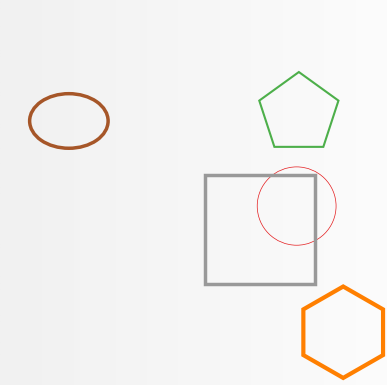[{"shape": "circle", "thickness": 0.5, "radius": 0.51, "center": [0.766, 0.465]}, {"shape": "pentagon", "thickness": 1.5, "radius": 0.54, "center": [0.771, 0.705]}, {"shape": "hexagon", "thickness": 3, "radius": 0.59, "center": [0.886, 0.137]}, {"shape": "oval", "thickness": 2.5, "radius": 0.51, "center": [0.178, 0.686]}, {"shape": "square", "thickness": 2.5, "radius": 0.71, "center": [0.671, 0.404]}]